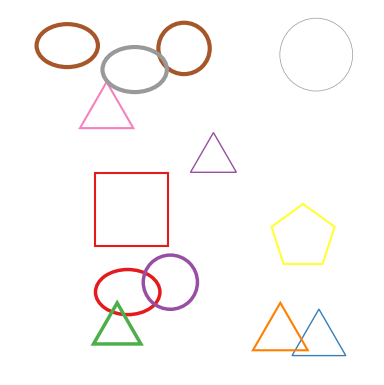[{"shape": "square", "thickness": 1.5, "radius": 0.47, "center": [0.341, 0.455]}, {"shape": "oval", "thickness": 2.5, "radius": 0.42, "center": [0.332, 0.241]}, {"shape": "triangle", "thickness": 1, "radius": 0.4, "center": [0.828, 0.117]}, {"shape": "triangle", "thickness": 2.5, "radius": 0.36, "center": [0.304, 0.142]}, {"shape": "triangle", "thickness": 1, "radius": 0.34, "center": [0.554, 0.587]}, {"shape": "circle", "thickness": 2.5, "radius": 0.35, "center": [0.442, 0.267]}, {"shape": "triangle", "thickness": 1.5, "radius": 0.41, "center": [0.728, 0.131]}, {"shape": "pentagon", "thickness": 1.5, "radius": 0.43, "center": [0.787, 0.384]}, {"shape": "circle", "thickness": 3, "radius": 0.33, "center": [0.478, 0.874]}, {"shape": "oval", "thickness": 3, "radius": 0.4, "center": [0.175, 0.882]}, {"shape": "triangle", "thickness": 1.5, "radius": 0.4, "center": [0.277, 0.707]}, {"shape": "oval", "thickness": 3, "radius": 0.42, "center": [0.35, 0.819]}, {"shape": "circle", "thickness": 0.5, "radius": 0.47, "center": [0.822, 0.858]}]